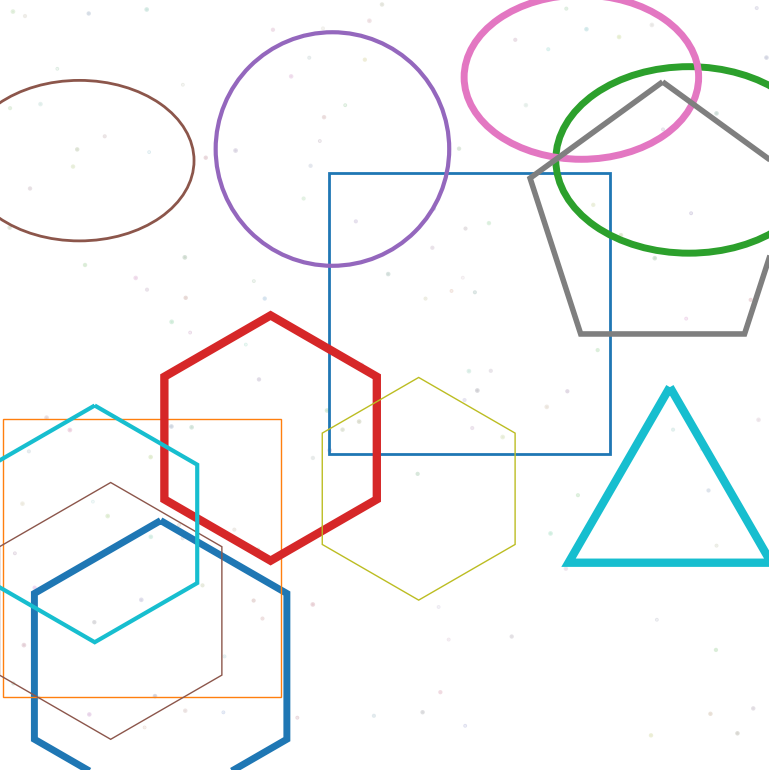[{"shape": "hexagon", "thickness": 2.5, "radius": 0.95, "center": [0.209, 0.135]}, {"shape": "square", "thickness": 1, "radius": 0.91, "center": [0.609, 0.593]}, {"shape": "square", "thickness": 0.5, "radius": 0.9, "center": [0.184, 0.276]}, {"shape": "oval", "thickness": 2.5, "radius": 0.87, "center": [0.895, 0.792]}, {"shape": "hexagon", "thickness": 3, "radius": 0.8, "center": [0.351, 0.431]}, {"shape": "circle", "thickness": 1.5, "radius": 0.76, "center": [0.432, 0.806]}, {"shape": "hexagon", "thickness": 0.5, "radius": 0.83, "center": [0.144, 0.207]}, {"shape": "oval", "thickness": 1, "radius": 0.74, "center": [0.103, 0.791]}, {"shape": "oval", "thickness": 2.5, "radius": 0.76, "center": [0.755, 0.9]}, {"shape": "pentagon", "thickness": 2, "radius": 0.9, "center": [0.861, 0.713]}, {"shape": "hexagon", "thickness": 0.5, "radius": 0.72, "center": [0.544, 0.365]}, {"shape": "hexagon", "thickness": 1.5, "radius": 0.77, "center": [0.123, 0.32]}, {"shape": "triangle", "thickness": 3, "radius": 0.76, "center": [0.87, 0.345]}]